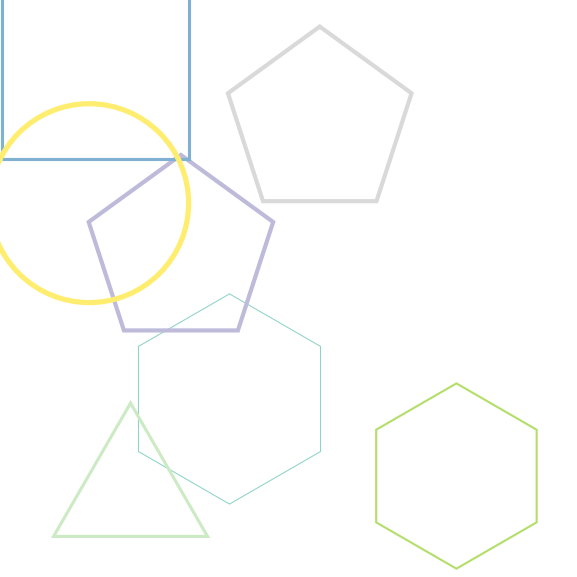[{"shape": "hexagon", "thickness": 0.5, "radius": 0.91, "center": [0.397, 0.308]}, {"shape": "pentagon", "thickness": 2, "radius": 0.84, "center": [0.313, 0.563]}, {"shape": "square", "thickness": 1.5, "radius": 0.81, "center": [0.166, 0.886]}, {"shape": "hexagon", "thickness": 1, "radius": 0.8, "center": [0.79, 0.175]}, {"shape": "pentagon", "thickness": 2, "radius": 0.84, "center": [0.554, 0.786]}, {"shape": "triangle", "thickness": 1.5, "radius": 0.77, "center": [0.226, 0.147]}, {"shape": "circle", "thickness": 2.5, "radius": 0.86, "center": [0.154, 0.647]}]